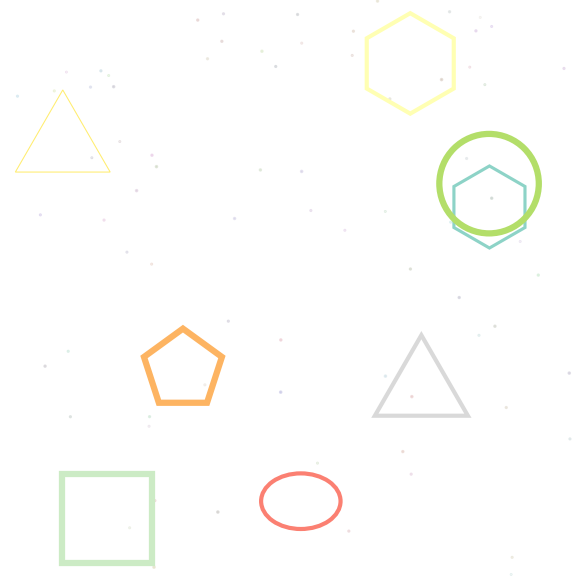[{"shape": "hexagon", "thickness": 1.5, "radius": 0.36, "center": [0.848, 0.641]}, {"shape": "hexagon", "thickness": 2, "radius": 0.43, "center": [0.71, 0.889]}, {"shape": "oval", "thickness": 2, "radius": 0.34, "center": [0.521, 0.131]}, {"shape": "pentagon", "thickness": 3, "radius": 0.35, "center": [0.317, 0.359]}, {"shape": "circle", "thickness": 3, "radius": 0.43, "center": [0.847, 0.681]}, {"shape": "triangle", "thickness": 2, "radius": 0.47, "center": [0.73, 0.326]}, {"shape": "square", "thickness": 3, "radius": 0.39, "center": [0.185, 0.101]}, {"shape": "triangle", "thickness": 0.5, "radius": 0.47, "center": [0.109, 0.749]}]